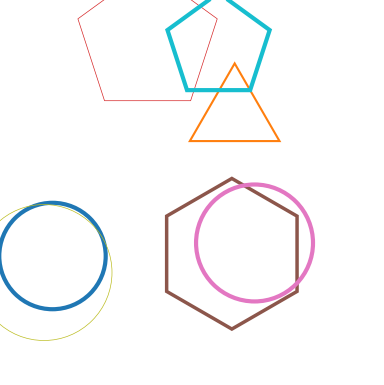[{"shape": "circle", "thickness": 3, "radius": 0.69, "center": [0.136, 0.335]}, {"shape": "triangle", "thickness": 1.5, "radius": 0.67, "center": [0.61, 0.701]}, {"shape": "pentagon", "thickness": 0.5, "radius": 0.95, "center": [0.383, 0.892]}, {"shape": "hexagon", "thickness": 2.5, "radius": 0.98, "center": [0.602, 0.341]}, {"shape": "circle", "thickness": 3, "radius": 0.76, "center": [0.661, 0.369]}, {"shape": "circle", "thickness": 0.5, "radius": 0.88, "center": [0.114, 0.292]}, {"shape": "pentagon", "thickness": 3, "radius": 0.7, "center": [0.568, 0.879]}]